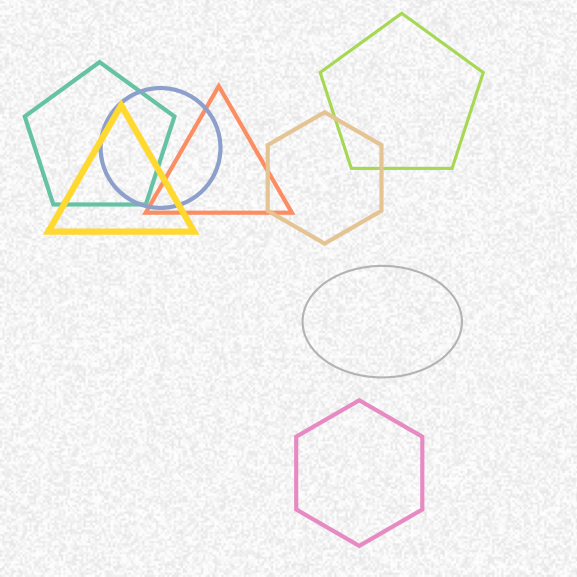[{"shape": "pentagon", "thickness": 2, "radius": 0.68, "center": [0.172, 0.755]}, {"shape": "triangle", "thickness": 2, "radius": 0.73, "center": [0.379, 0.704]}, {"shape": "circle", "thickness": 2, "radius": 0.52, "center": [0.278, 0.743]}, {"shape": "hexagon", "thickness": 2, "radius": 0.63, "center": [0.622, 0.18]}, {"shape": "pentagon", "thickness": 1.5, "radius": 0.74, "center": [0.696, 0.828]}, {"shape": "triangle", "thickness": 3, "radius": 0.73, "center": [0.21, 0.671]}, {"shape": "hexagon", "thickness": 2, "radius": 0.57, "center": [0.562, 0.691]}, {"shape": "oval", "thickness": 1, "radius": 0.69, "center": [0.662, 0.442]}]